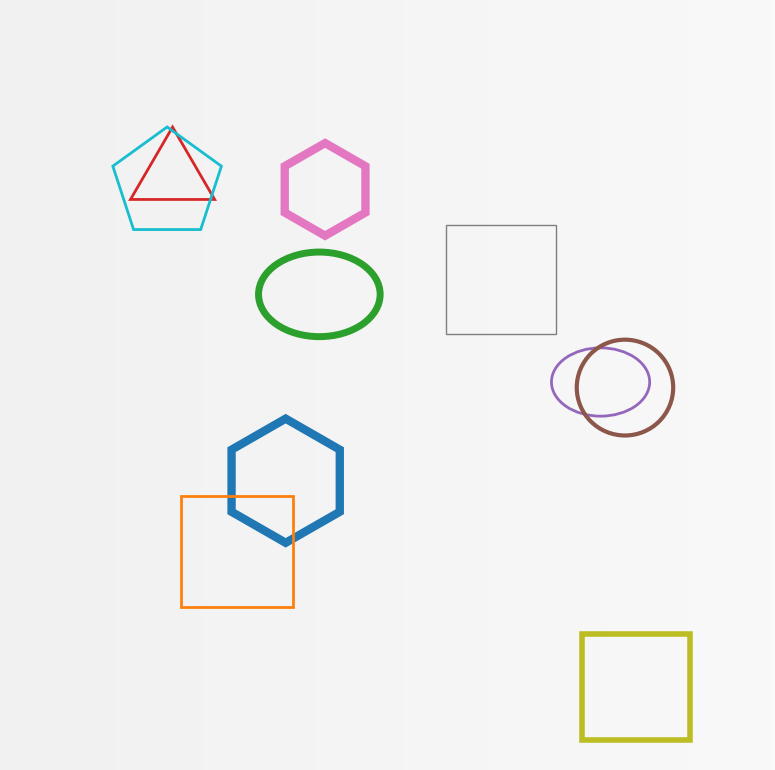[{"shape": "hexagon", "thickness": 3, "radius": 0.4, "center": [0.369, 0.376]}, {"shape": "square", "thickness": 1, "radius": 0.36, "center": [0.306, 0.283]}, {"shape": "oval", "thickness": 2.5, "radius": 0.39, "center": [0.412, 0.618]}, {"shape": "triangle", "thickness": 1, "radius": 0.31, "center": [0.223, 0.772]}, {"shape": "oval", "thickness": 1, "radius": 0.32, "center": [0.775, 0.504]}, {"shape": "circle", "thickness": 1.5, "radius": 0.31, "center": [0.806, 0.497]}, {"shape": "hexagon", "thickness": 3, "radius": 0.3, "center": [0.419, 0.754]}, {"shape": "square", "thickness": 0.5, "radius": 0.35, "center": [0.646, 0.637]}, {"shape": "square", "thickness": 2, "radius": 0.35, "center": [0.821, 0.108]}, {"shape": "pentagon", "thickness": 1, "radius": 0.37, "center": [0.216, 0.761]}]